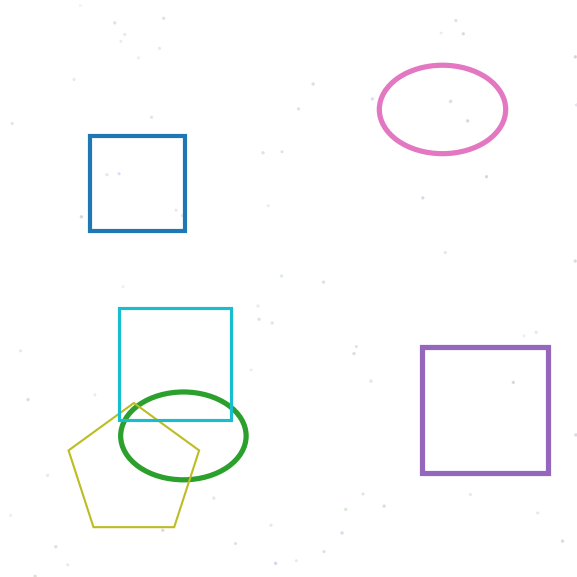[{"shape": "square", "thickness": 2, "radius": 0.41, "center": [0.238, 0.681]}, {"shape": "oval", "thickness": 2.5, "radius": 0.54, "center": [0.318, 0.244]}, {"shape": "square", "thickness": 2.5, "radius": 0.55, "center": [0.84, 0.289]}, {"shape": "oval", "thickness": 2.5, "radius": 0.55, "center": [0.766, 0.81]}, {"shape": "pentagon", "thickness": 1, "radius": 0.59, "center": [0.232, 0.182]}, {"shape": "square", "thickness": 1.5, "radius": 0.49, "center": [0.303, 0.368]}]